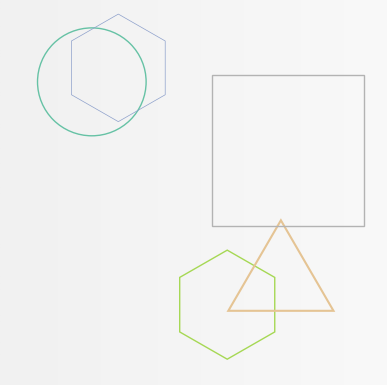[{"shape": "circle", "thickness": 1, "radius": 0.7, "center": [0.237, 0.787]}, {"shape": "hexagon", "thickness": 0.5, "radius": 0.7, "center": [0.305, 0.824]}, {"shape": "hexagon", "thickness": 1, "radius": 0.71, "center": [0.586, 0.209]}, {"shape": "triangle", "thickness": 1.5, "radius": 0.78, "center": [0.725, 0.271]}, {"shape": "square", "thickness": 1, "radius": 0.98, "center": [0.742, 0.61]}]